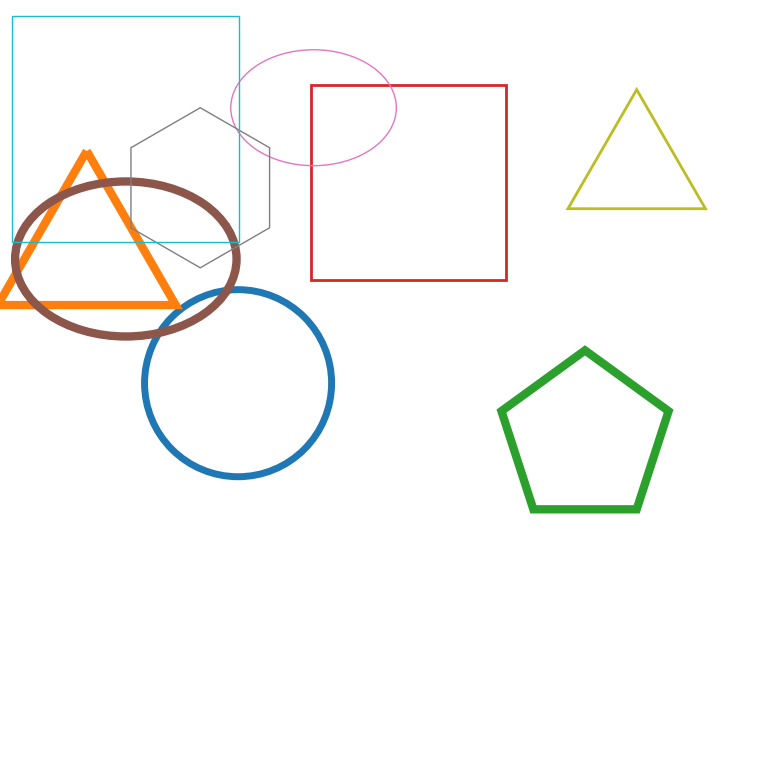[{"shape": "circle", "thickness": 2.5, "radius": 0.61, "center": [0.309, 0.502]}, {"shape": "triangle", "thickness": 3, "radius": 0.67, "center": [0.113, 0.671]}, {"shape": "pentagon", "thickness": 3, "radius": 0.57, "center": [0.76, 0.431]}, {"shape": "square", "thickness": 1, "radius": 0.63, "center": [0.531, 0.763]}, {"shape": "oval", "thickness": 3, "radius": 0.72, "center": [0.163, 0.664]}, {"shape": "oval", "thickness": 0.5, "radius": 0.54, "center": [0.407, 0.86]}, {"shape": "hexagon", "thickness": 0.5, "radius": 0.52, "center": [0.26, 0.756]}, {"shape": "triangle", "thickness": 1, "radius": 0.52, "center": [0.827, 0.78]}, {"shape": "square", "thickness": 0.5, "radius": 0.73, "center": [0.163, 0.833]}]